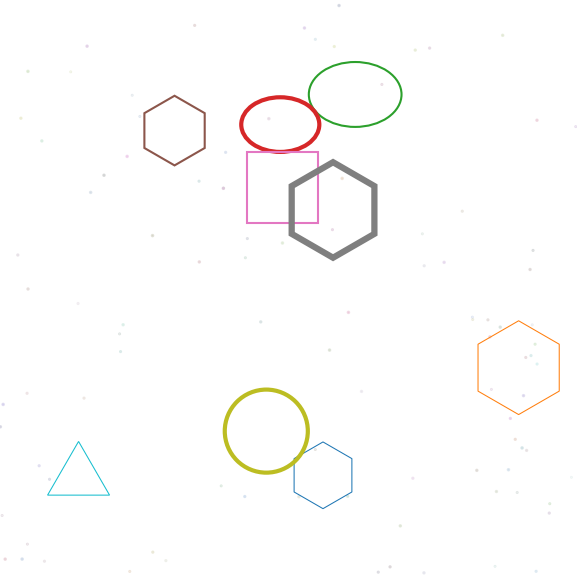[{"shape": "hexagon", "thickness": 0.5, "radius": 0.29, "center": [0.559, 0.176]}, {"shape": "hexagon", "thickness": 0.5, "radius": 0.41, "center": [0.898, 0.362]}, {"shape": "oval", "thickness": 1, "radius": 0.4, "center": [0.615, 0.836]}, {"shape": "oval", "thickness": 2, "radius": 0.34, "center": [0.485, 0.783]}, {"shape": "hexagon", "thickness": 1, "radius": 0.3, "center": [0.302, 0.773]}, {"shape": "square", "thickness": 1, "radius": 0.3, "center": [0.489, 0.675]}, {"shape": "hexagon", "thickness": 3, "radius": 0.41, "center": [0.577, 0.636]}, {"shape": "circle", "thickness": 2, "radius": 0.36, "center": [0.461, 0.253]}, {"shape": "triangle", "thickness": 0.5, "radius": 0.31, "center": [0.136, 0.173]}]